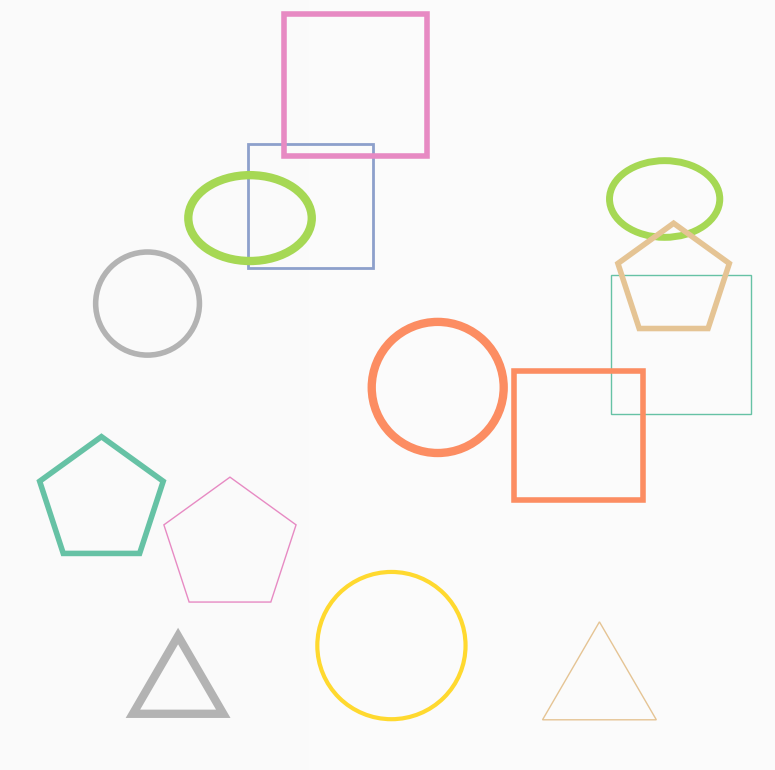[{"shape": "square", "thickness": 0.5, "radius": 0.45, "center": [0.878, 0.553]}, {"shape": "pentagon", "thickness": 2, "radius": 0.42, "center": [0.131, 0.349]}, {"shape": "circle", "thickness": 3, "radius": 0.43, "center": [0.565, 0.497]}, {"shape": "square", "thickness": 2, "radius": 0.42, "center": [0.746, 0.434]}, {"shape": "square", "thickness": 1, "radius": 0.4, "center": [0.401, 0.732]}, {"shape": "pentagon", "thickness": 0.5, "radius": 0.45, "center": [0.297, 0.291]}, {"shape": "square", "thickness": 2, "radius": 0.46, "center": [0.459, 0.89]}, {"shape": "oval", "thickness": 2.5, "radius": 0.36, "center": [0.858, 0.742]}, {"shape": "oval", "thickness": 3, "radius": 0.4, "center": [0.323, 0.717]}, {"shape": "circle", "thickness": 1.5, "radius": 0.48, "center": [0.505, 0.162]}, {"shape": "pentagon", "thickness": 2, "radius": 0.38, "center": [0.869, 0.635]}, {"shape": "triangle", "thickness": 0.5, "radius": 0.42, "center": [0.773, 0.108]}, {"shape": "circle", "thickness": 2, "radius": 0.33, "center": [0.19, 0.606]}, {"shape": "triangle", "thickness": 3, "radius": 0.34, "center": [0.23, 0.107]}]